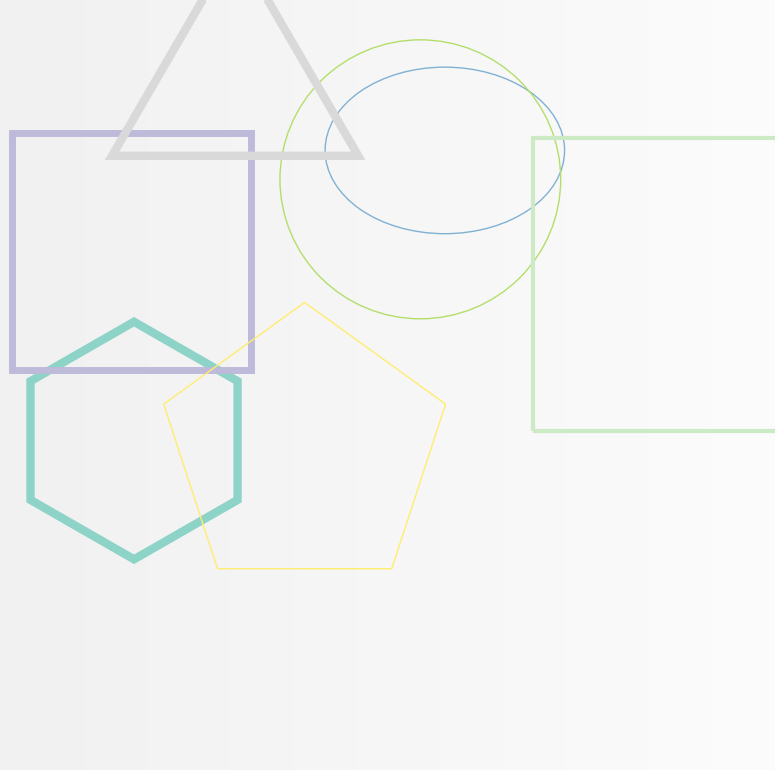[{"shape": "hexagon", "thickness": 3, "radius": 0.77, "center": [0.173, 0.428]}, {"shape": "square", "thickness": 2.5, "radius": 0.77, "center": [0.169, 0.673]}, {"shape": "oval", "thickness": 0.5, "radius": 0.77, "center": [0.574, 0.805]}, {"shape": "circle", "thickness": 0.5, "radius": 0.91, "center": [0.542, 0.767]}, {"shape": "triangle", "thickness": 3, "radius": 0.92, "center": [0.303, 0.889]}, {"shape": "square", "thickness": 1.5, "radius": 0.95, "center": [0.879, 0.631]}, {"shape": "pentagon", "thickness": 0.5, "radius": 0.96, "center": [0.393, 0.416]}]